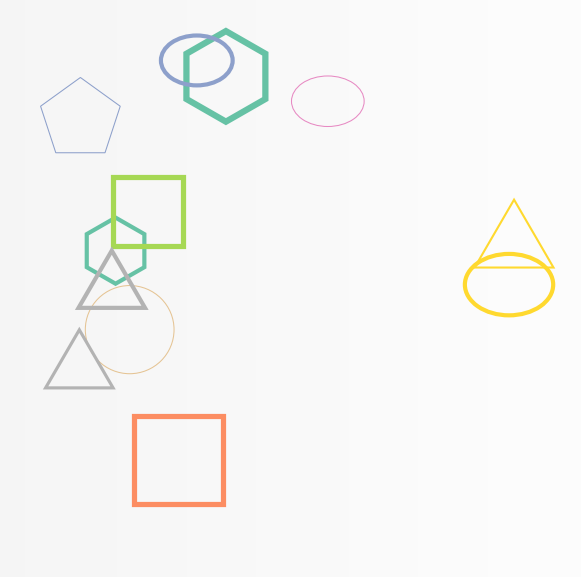[{"shape": "hexagon", "thickness": 2, "radius": 0.29, "center": [0.199, 0.565]}, {"shape": "hexagon", "thickness": 3, "radius": 0.39, "center": [0.389, 0.867]}, {"shape": "square", "thickness": 2.5, "radius": 0.38, "center": [0.308, 0.202]}, {"shape": "oval", "thickness": 2, "radius": 0.31, "center": [0.339, 0.894]}, {"shape": "pentagon", "thickness": 0.5, "radius": 0.36, "center": [0.138, 0.793]}, {"shape": "oval", "thickness": 0.5, "radius": 0.31, "center": [0.564, 0.824]}, {"shape": "square", "thickness": 2.5, "radius": 0.3, "center": [0.254, 0.633]}, {"shape": "oval", "thickness": 2, "radius": 0.38, "center": [0.876, 0.506]}, {"shape": "triangle", "thickness": 1, "radius": 0.39, "center": [0.884, 0.575]}, {"shape": "circle", "thickness": 0.5, "radius": 0.38, "center": [0.223, 0.428]}, {"shape": "triangle", "thickness": 2, "radius": 0.33, "center": [0.192, 0.499]}, {"shape": "triangle", "thickness": 1.5, "radius": 0.34, "center": [0.136, 0.361]}]